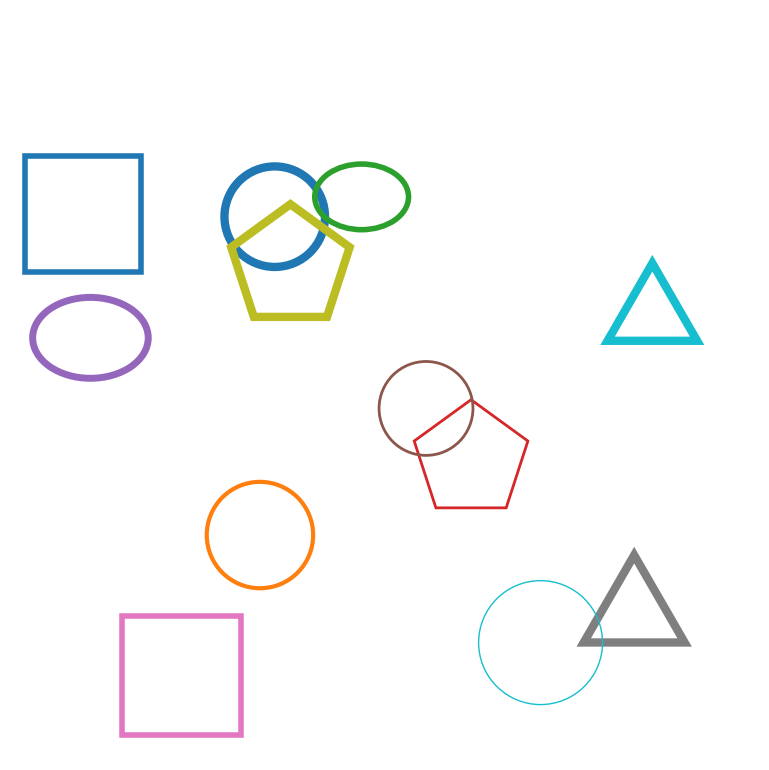[{"shape": "square", "thickness": 2, "radius": 0.38, "center": [0.108, 0.722]}, {"shape": "circle", "thickness": 3, "radius": 0.33, "center": [0.357, 0.719]}, {"shape": "circle", "thickness": 1.5, "radius": 0.35, "center": [0.338, 0.305]}, {"shape": "oval", "thickness": 2, "radius": 0.3, "center": [0.47, 0.744]}, {"shape": "pentagon", "thickness": 1, "radius": 0.39, "center": [0.612, 0.403]}, {"shape": "oval", "thickness": 2.5, "radius": 0.38, "center": [0.117, 0.561]}, {"shape": "circle", "thickness": 1, "radius": 0.3, "center": [0.553, 0.47]}, {"shape": "square", "thickness": 2, "radius": 0.39, "center": [0.236, 0.123]}, {"shape": "triangle", "thickness": 3, "radius": 0.38, "center": [0.824, 0.203]}, {"shape": "pentagon", "thickness": 3, "radius": 0.4, "center": [0.377, 0.654]}, {"shape": "triangle", "thickness": 3, "radius": 0.34, "center": [0.847, 0.591]}, {"shape": "circle", "thickness": 0.5, "radius": 0.4, "center": [0.702, 0.165]}]